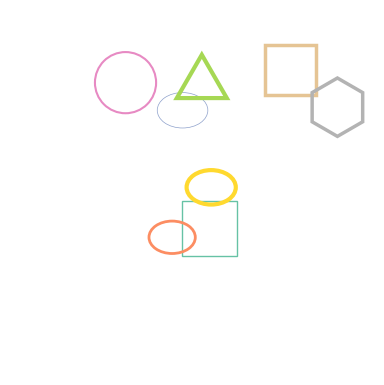[{"shape": "square", "thickness": 1, "radius": 0.36, "center": [0.545, 0.407]}, {"shape": "oval", "thickness": 2, "radius": 0.3, "center": [0.447, 0.384]}, {"shape": "oval", "thickness": 0.5, "radius": 0.33, "center": [0.474, 0.714]}, {"shape": "circle", "thickness": 1.5, "radius": 0.4, "center": [0.326, 0.785]}, {"shape": "triangle", "thickness": 3, "radius": 0.37, "center": [0.524, 0.783]}, {"shape": "oval", "thickness": 3, "radius": 0.32, "center": [0.549, 0.513]}, {"shape": "square", "thickness": 2.5, "radius": 0.33, "center": [0.754, 0.819]}, {"shape": "hexagon", "thickness": 2.5, "radius": 0.38, "center": [0.876, 0.722]}]